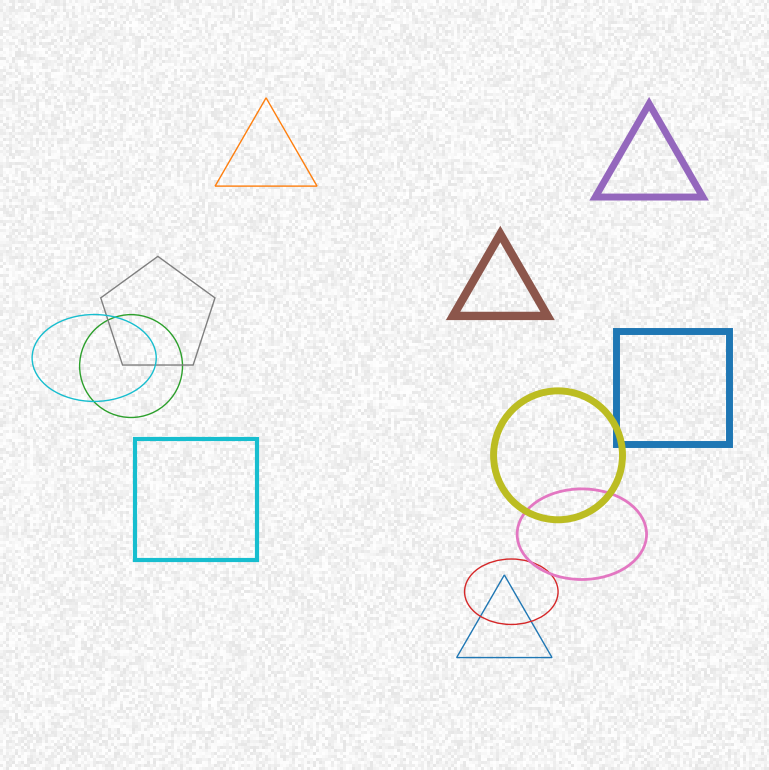[{"shape": "square", "thickness": 2.5, "radius": 0.37, "center": [0.873, 0.497]}, {"shape": "triangle", "thickness": 0.5, "radius": 0.36, "center": [0.655, 0.182]}, {"shape": "triangle", "thickness": 0.5, "radius": 0.38, "center": [0.346, 0.797]}, {"shape": "circle", "thickness": 0.5, "radius": 0.33, "center": [0.17, 0.525]}, {"shape": "oval", "thickness": 0.5, "radius": 0.3, "center": [0.664, 0.232]}, {"shape": "triangle", "thickness": 2.5, "radius": 0.4, "center": [0.843, 0.784]}, {"shape": "triangle", "thickness": 3, "radius": 0.35, "center": [0.65, 0.625]}, {"shape": "oval", "thickness": 1, "radius": 0.42, "center": [0.756, 0.306]}, {"shape": "pentagon", "thickness": 0.5, "radius": 0.39, "center": [0.205, 0.589]}, {"shape": "circle", "thickness": 2.5, "radius": 0.42, "center": [0.725, 0.409]}, {"shape": "square", "thickness": 1.5, "radius": 0.39, "center": [0.255, 0.351]}, {"shape": "oval", "thickness": 0.5, "radius": 0.4, "center": [0.122, 0.535]}]